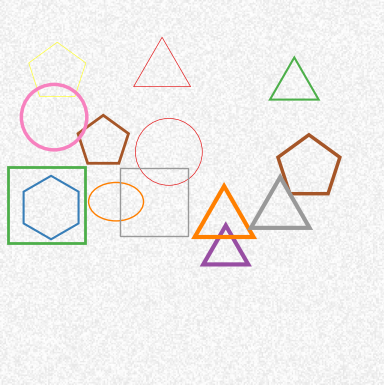[{"shape": "triangle", "thickness": 0.5, "radius": 0.43, "center": [0.421, 0.818]}, {"shape": "circle", "thickness": 0.5, "radius": 0.43, "center": [0.439, 0.606]}, {"shape": "hexagon", "thickness": 1.5, "radius": 0.41, "center": [0.133, 0.461]}, {"shape": "square", "thickness": 2, "radius": 0.5, "center": [0.12, 0.468]}, {"shape": "triangle", "thickness": 1.5, "radius": 0.36, "center": [0.764, 0.778]}, {"shape": "triangle", "thickness": 3, "radius": 0.34, "center": [0.586, 0.347]}, {"shape": "triangle", "thickness": 3, "radius": 0.44, "center": [0.582, 0.428]}, {"shape": "oval", "thickness": 1, "radius": 0.36, "center": [0.301, 0.476]}, {"shape": "pentagon", "thickness": 0.5, "radius": 0.39, "center": [0.149, 0.812]}, {"shape": "pentagon", "thickness": 2.5, "radius": 0.42, "center": [0.802, 0.565]}, {"shape": "pentagon", "thickness": 2, "radius": 0.34, "center": [0.268, 0.632]}, {"shape": "circle", "thickness": 2.5, "radius": 0.43, "center": [0.141, 0.696]}, {"shape": "triangle", "thickness": 3, "radius": 0.44, "center": [0.728, 0.452]}, {"shape": "square", "thickness": 1, "radius": 0.44, "center": [0.4, 0.476]}]